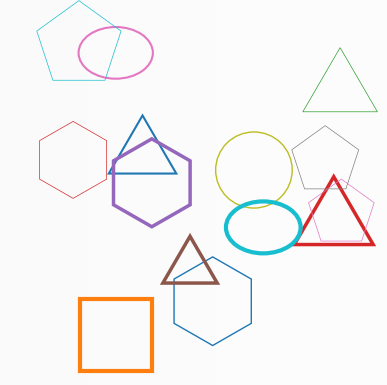[{"shape": "triangle", "thickness": 1.5, "radius": 0.5, "center": [0.368, 0.6]}, {"shape": "hexagon", "thickness": 1, "radius": 0.58, "center": [0.549, 0.218]}, {"shape": "square", "thickness": 3, "radius": 0.47, "center": [0.299, 0.131]}, {"shape": "triangle", "thickness": 0.5, "radius": 0.56, "center": [0.878, 0.765]}, {"shape": "triangle", "thickness": 2.5, "radius": 0.59, "center": [0.861, 0.424]}, {"shape": "hexagon", "thickness": 0.5, "radius": 0.5, "center": [0.189, 0.585]}, {"shape": "hexagon", "thickness": 2.5, "radius": 0.57, "center": [0.392, 0.525]}, {"shape": "triangle", "thickness": 2.5, "radius": 0.4, "center": [0.49, 0.305]}, {"shape": "oval", "thickness": 1.5, "radius": 0.48, "center": [0.299, 0.863]}, {"shape": "pentagon", "thickness": 0.5, "radius": 0.45, "center": [0.881, 0.446]}, {"shape": "pentagon", "thickness": 0.5, "radius": 0.45, "center": [0.839, 0.583]}, {"shape": "circle", "thickness": 1, "radius": 0.49, "center": [0.655, 0.558]}, {"shape": "oval", "thickness": 3, "radius": 0.48, "center": [0.679, 0.409]}, {"shape": "pentagon", "thickness": 0.5, "radius": 0.57, "center": [0.204, 0.884]}]